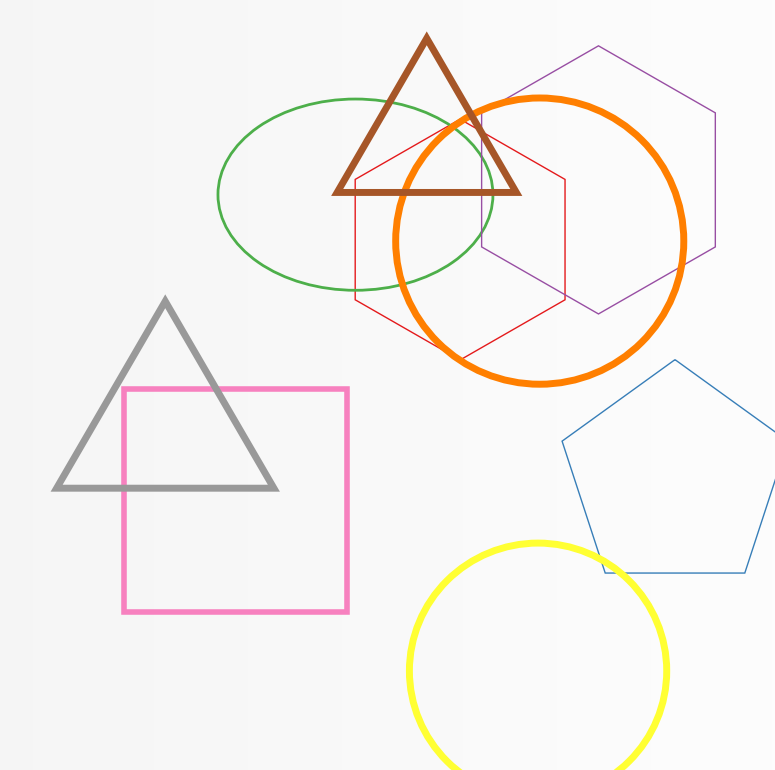[{"shape": "hexagon", "thickness": 0.5, "radius": 0.78, "center": [0.594, 0.689]}, {"shape": "pentagon", "thickness": 0.5, "radius": 0.77, "center": [0.871, 0.38]}, {"shape": "oval", "thickness": 1, "radius": 0.89, "center": [0.459, 0.747]}, {"shape": "hexagon", "thickness": 0.5, "radius": 0.87, "center": [0.772, 0.766]}, {"shape": "circle", "thickness": 2.5, "radius": 0.93, "center": [0.696, 0.687]}, {"shape": "circle", "thickness": 2.5, "radius": 0.83, "center": [0.694, 0.129]}, {"shape": "triangle", "thickness": 2.5, "radius": 0.67, "center": [0.551, 0.817]}, {"shape": "square", "thickness": 2, "radius": 0.72, "center": [0.304, 0.35]}, {"shape": "triangle", "thickness": 2.5, "radius": 0.81, "center": [0.213, 0.447]}]